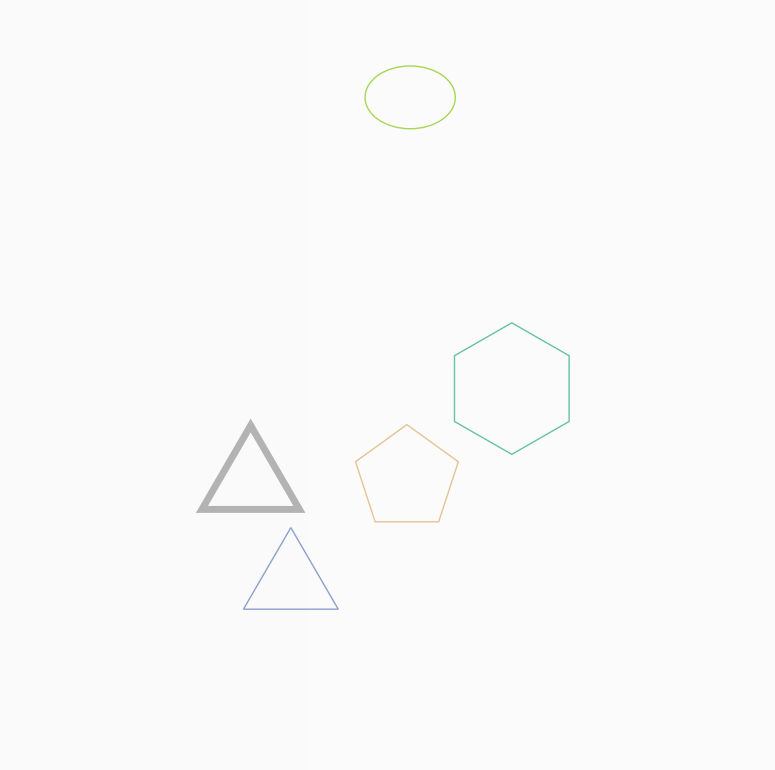[{"shape": "hexagon", "thickness": 0.5, "radius": 0.43, "center": [0.66, 0.495]}, {"shape": "triangle", "thickness": 0.5, "radius": 0.35, "center": [0.375, 0.244]}, {"shape": "oval", "thickness": 0.5, "radius": 0.29, "center": [0.529, 0.874]}, {"shape": "pentagon", "thickness": 0.5, "radius": 0.35, "center": [0.525, 0.379]}, {"shape": "triangle", "thickness": 2.5, "radius": 0.36, "center": [0.323, 0.375]}]